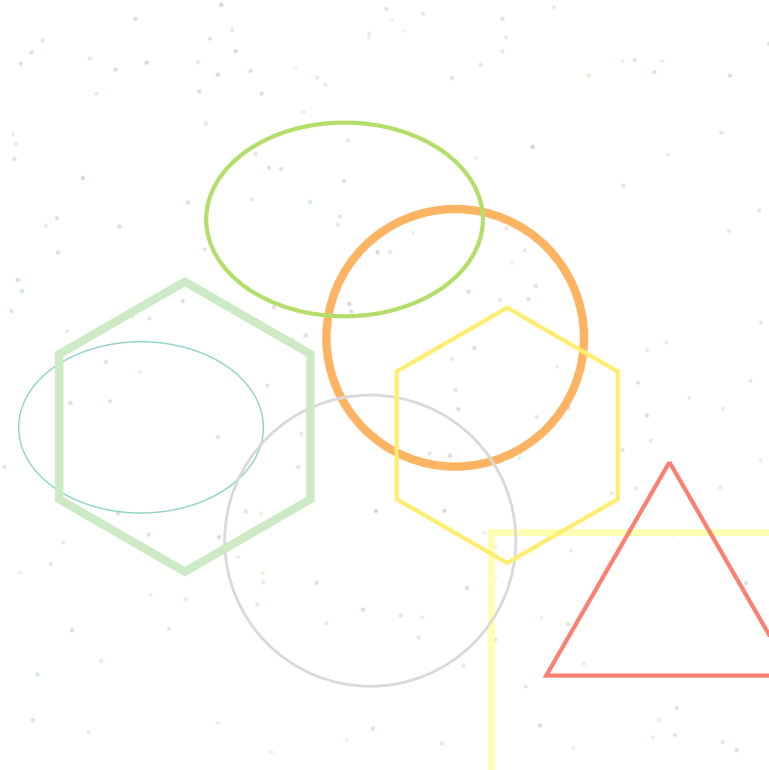[{"shape": "oval", "thickness": 0.5, "radius": 0.79, "center": [0.183, 0.445]}, {"shape": "square", "thickness": 2.5, "radius": 0.98, "center": [0.835, 0.112]}, {"shape": "triangle", "thickness": 1.5, "radius": 0.92, "center": [0.869, 0.215]}, {"shape": "circle", "thickness": 3, "radius": 0.84, "center": [0.591, 0.561]}, {"shape": "oval", "thickness": 1.5, "radius": 0.9, "center": [0.447, 0.715]}, {"shape": "circle", "thickness": 1, "radius": 0.95, "center": [0.481, 0.298]}, {"shape": "hexagon", "thickness": 3, "radius": 0.94, "center": [0.24, 0.446]}, {"shape": "hexagon", "thickness": 1.5, "radius": 0.83, "center": [0.659, 0.435]}]